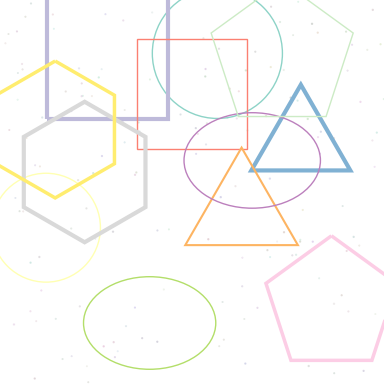[{"shape": "circle", "thickness": 1, "radius": 0.84, "center": [0.565, 0.861]}, {"shape": "circle", "thickness": 1, "radius": 0.71, "center": [0.119, 0.409]}, {"shape": "square", "thickness": 3, "radius": 0.79, "center": [0.279, 0.848]}, {"shape": "square", "thickness": 1, "radius": 0.72, "center": [0.498, 0.756]}, {"shape": "triangle", "thickness": 3, "radius": 0.74, "center": [0.781, 0.632]}, {"shape": "triangle", "thickness": 1.5, "radius": 0.84, "center": [0.627, 0.448]}, {"shape": "oval", "thickness": 1, "radius": 0.86, "center": [0.389, 0.161]}, {"shape": "pentagon", "thickness": 2.5, "radius": 0.89, "center": [0.861, 0.209]}, {"shape": "hexagon", "thickness": 3, "radius": 0.91, "center": [0.22, 0.553]}, {"shape": "oval", "thickness": 1, "radius": 0.89, "center": [0.655, 0.583]}, {"shape": "pentagon", "thickness": 1, "radius": 0.97, "center": [0.733, 0.854]}, {"shape": "hexagon", "thickness": 2.5, "radius": 0.89, "center": [0.143, 0.664]}]